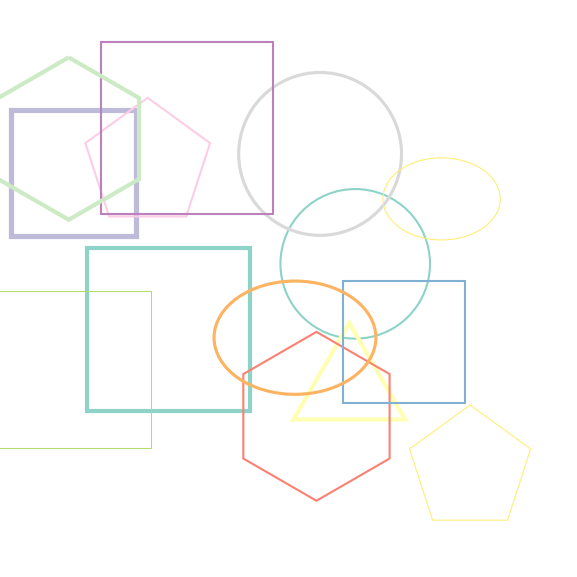[{"shape": "circle", "thickness": 1, "radius": 0.65, "center": [0.615, 0.542]}, {"shape": "square", "thickness": 2, "radius": 0.71, "center": [0.292, 0.429]}, {"shape": "triangle", "thickness": 2, "radius": 0.56, "center": [0.605, 0.328]}, {"shape": "square", "thickness": 2.5, "radius": 0.54, "center": [0.127, 0.7]}, {"shape": "hexagon", "thickness": 1, "radius": 0.73, "center": [0.548, 0.278]}, {"shape": "square", "thickness": 1, "radius": 0.53, "center": [0.699, 0.407]}, {"shape": "oval", "thickness": 1.5, "radius": 0.7, "center": [0.511, 0.414]}, {"shape": "square", "thickness": 0.5, "radius": 0.68, "center": [0.126, 0.359]}, {"shape": "pentagon", "thickness": 1, "radius": 0.57, "center": [0.256, 0.716]}, {"shape": "circle", "thickness": 1.5, "radius": 0.7, "center": [0.554, 0.733]}, {"shape": "square", "thickness": 1, "radius": 0.74, "center": [0.325, 0.777]}, {"shape": "hexagon", "thickness": 2, "radius": 0.7, "center": [0.119, 0.759]}, {"shape": "oval", "thickness": 0.5, "radius": 0.51, "center": [0.765, 0.655]}, {"shape": "pentagon", "thickness": 0.5, "radius": 0.55, "center": [0.814, 0.188]}]